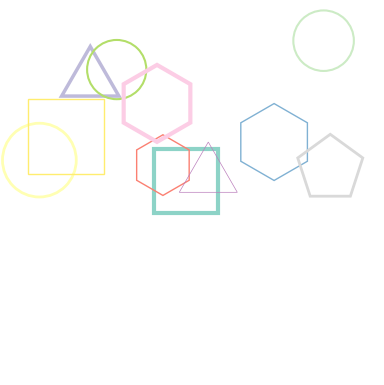[{"shape": "square", "thickness": 3, "radius": 0.42, "center": [0.483, 0.529]}, {"shape": "circle", "thickness": 2, "radius": 0.48, "center": [0.102, 0.584]}, {"shape": "triangle", "thickness": 2.5, "radius": 0.43, "center": [0.234, 0.793]}, {"shape": "hexagon", "thickness": 1, "radius": 0.39, "center": [0.423, 0.571]}, {"shape": "hexagon", "thickness": 1, "radius": 0.5, "center": [0.712, 0.631]}, {"shape": "circle", "thickness": 1.5, "radius": 0.38, "center": [0.303, 0.819]}, {"shape": "hexagon", "thickness": 3, "radius": 0.5, "center": [0.408, 0.731]}, {"shape": "pentagon", "thickness": 2, "radius": 0.44, "center": [0.858, 0.562]}, {"shape": "triangle", "thickness": 0.5, "radius": 0.44, "center": [0.541, 0.544]}, {"shape": "circle", "thickness": 1.5, "radius": 0.39, "center": [0.841, 0.894]}, {"shape": "square", "thickness": 1, "radius": 0.49, "center": [0.171, 0.646]}]